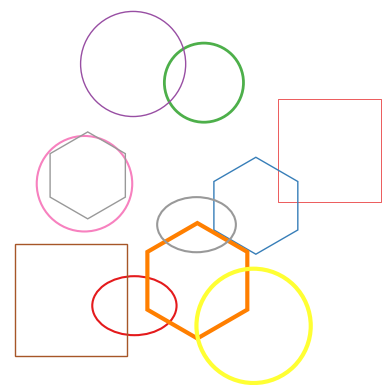[{"shape": "oval", "thickness": 1.5, "radius": 0.55, "center": [0.349, 0.206]}, {"shape": "square", "thickness": 0.5, "radius": 0.67, "center": [0.855, 0.609]}, {"shape": "hexagon", "thickness": 1, "radius": 0.63, "center": [0.665, 0.466]}, {"shape": "circle", "thickness": 2, "radius": 0.51, "center": [0.53, 0.785]}, {"shape": "circle", "thickness": 1, "radius": 0.68, "center": [0.346, 0.834]}, {"shape": "hexagon", "thickness": 3, "radius": 0.75, "center": [0.513, 0.271]}, {"shape": "circle", "thickness": 3, "radius": 0.74, "center": [0.659, 0.154]}, {"shape": "square", "thickness": 1, "radius": 0.73, "center": [0.185, 0.22]}, {"shape": "circle", "thickness": 1.5, "radius": 0.62, "center": [0.219, 0.523]}, {"shape": "oval", "thickness": 1.5, "radius": 0.51, "center": [0.51, 0.416]}, {"shape": "hexagon", "thickness": 1, "radius": 0.56, "center": [0.228, 0.544]}]